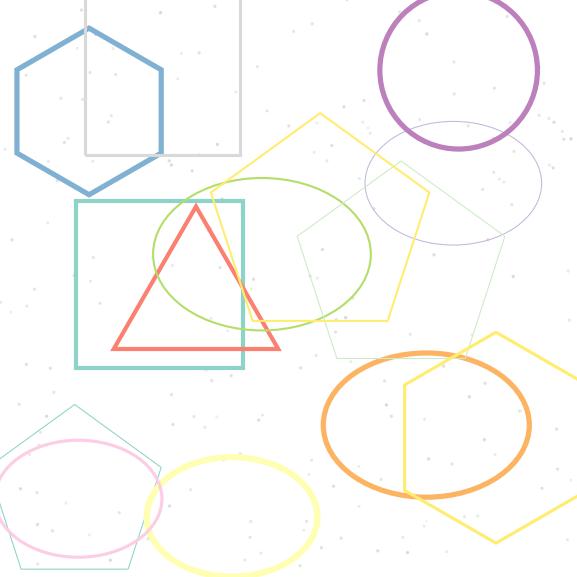[{"shape": "square", "thickness": 2, "radius": 0.72, "center": [0.276, 0.506]}, {"shape": "pentagon", "thickness": 0.5, "radius": 0.79, "center": [0.129, 0.141]}, {"shape": "oval", "thickness": 3, "radius": 0.74, "center": [0.402, 0.104]}, {"shape": "oval", "thickness": 0.5, "radius": 0.76, "center": [0.785, 0.682]}, {"shape": "triangle", "thickness": 2, "radius": 0.82, "center": [0.339, 0.477]}, {"shape": "hexagon", "thickness": 2.5, "radius": 0.72, "center": [0.154, 0.806]}, {"shape": "oval", "thickness": 2.5, "radius": 0.89, "center": [0.738, 0.263]}, {"shape": "oval", "thickness": 1, "radius": 0.94, "center": [0.454, 0.559]}, {"shape": "oval", "thickness": 1.5, "radius": 0.72, "center": [0.136, 0.136]}, {"shape": "square", "thickness": 1.5, "radius": 0.67, "center": [0.281, 0.866]}, {"shape": "circle", "thickness": 2.5, "radius": 0.68, "center": [0.794, 0.878]}, {"shape": "pentagon", "thickness": 0.5, "radius": 0.95, "center": [0.694, 0.531]}, {"shape": "pentagon", "thickness": 1, "radius": 0.99, "center": [0.554, 0.604]}, {"shape": "hexagon", "thickness": 1.5, "radius": 0.91, "center": [0.859, 0.241]}]